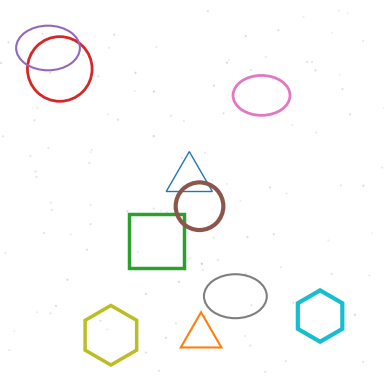[{"shape": "triangle", "thickness": 1, "radius": 0.35, "center": [0.492, 0.537]}, {"shape": "triangle", "thickness": 1.5, "radius": 0.3, "center": [0.522, 0.128]}, {"shape": "square", "thickness": 2.5, "radius": 0.35, "center": [0.407, 0.375]}, {"shape": "circle", "thickness": 2, "radius": 0.42, "center": [0.155, 0.821]}, {"shape": "oval", "thickness": 1.5, "radius": 0.41, "center": [0.125, 0.875]}, {"shape": "circle", "thickness": 3, "radius": 0.31, "center": [0.518, 0.464]}, {"shape": "oval", "thickness": 2, "radius": 0.37, "center": [0.679, 0.752]}, {"shape": "oval", "thickness": 1.5, "radius": 0.41, "center": [0.611, 0.231]}, {"shape": "hexagon", "thickness": 2.5, "radius": 0.39, "center": [0.288, 0.129]}, {"shape": "hexagon", "thickness": 3, "radius": 0.33, "center": [0.831, 0.179]}]